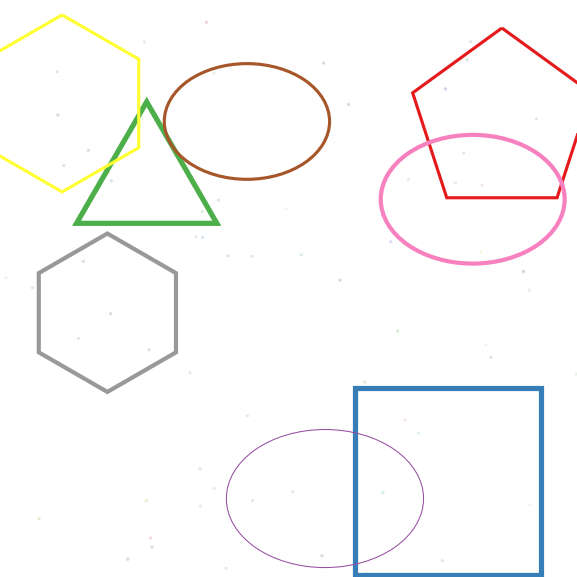[{"shape": "pentagon", "thickness": 1.5, "radius": 0.81, "center": [0.869, 0.788]}, {"shape": "square", "thickness": 2.5, "radius": 0.81, "center": [0.776, 0.165]}, {"shape": "triangle", "thickness": 2.5, "radius": 0.7, "center": [0.254, 0.683]}, {"shape": "oval", "thickness": 0.5, "radius": 0.85, "center": [0.563, 0.136]}, {"shape": "hexagon", "thickness": 1.5, "radius": 0.77, "center": [0.108, 0.82]}, {"shape": "oval", "thickness": 1.5, "radius": 0.72, "center": [0.428, 0.789]}, {"shape": "oval", "thickness": 2, "radius": 0.8, "center": [0.819, 0.654]}, {"shape": "hexagon", "thickness": 2, "radius": 0.69, "center": [0.186, 0.458]}]